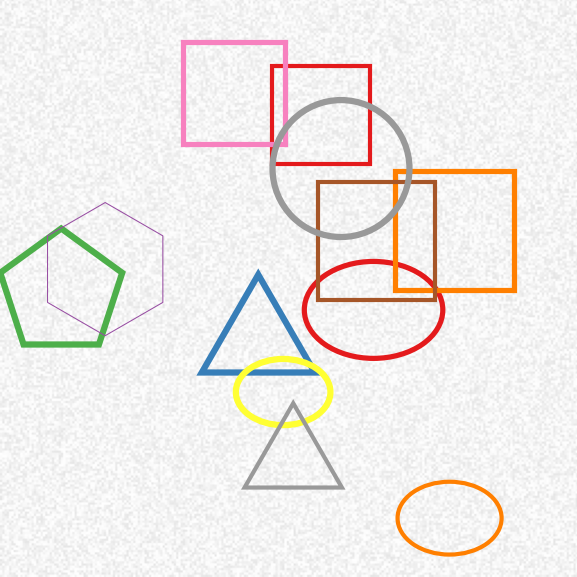[{"shape": "oval", "thickness": 2.5, "radius": 0.6, "center": [0.647, 0.463]}, {"shape": "square", "thickness": 2, "radius": 0.43, "center": [0.556, 0.801]}, {"shape": "triangle", "thickness": 3, "radius": 0.56, "center": [0.447, 0.411]}, {"shape": "pentagon", "thickness": 3, "radius": 0.56, "center": [0.106, 0.492]}, {"shape": "hexagon", "thickness": 0.5, "radius": 0.58, "center": [0.182, 0.533]}, {"shape": "oval", "thickness": 2, "radius": 0.45, "center": [0.779, 0.102]}, {"shape": "square", "thickness": 2.5, "radius": 0.51, "center": [0.787, 0.6]}, {"shape": "oval", "thickness": 3, "radius": 0.41, "center": [0.49, 0.32]}, {"shape": "square", "thickness": 2, "radius": 0.51, "center": [0.652, 0.582]}, {"shape": "square", "thickness": 2.5, "radius": 0.44, "center": [0.405, 0.838]}, {"shape": "circle", "thickness": 3, "radius": 0.59, "center": [0.59, 0.707]}, {"shape": "triangle", "thickness": 2, "radius": 0.49, "center": [0.508, 0.204]}]